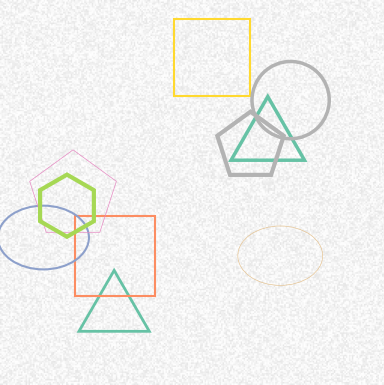[{"shape": "triangle", "thickness": 2.5, "radius": 0.55, "center": [0.696, 0.639]}, {"shape": "triangle", "thickness": 2, "radius": 0.53, "center": [0.296, 0.192]}, {"shape": "square", "thickness": 1.5, "radius": 0.52, "center": [0.298, 0.334]}, {"shape": "oval", "thickness": 1.5, "radius": 0.59, "center": [0.113, 0.383]}, {"shape": "pentagon", "thickness": 0.5, "radius": 0.59, "center": [0.19, 0.492]}, {"shape": "hexagon", "thickness": 3, "radius": 0.4, "center": [0.174, 0.466]}, {"shape": "square", "thickness": 1.5, "radius": 0.5, "center": [0.55, 0.85]}, {"shape": "oval", "thickness": 0.5, "radius": 0.55, "center": [0.728, 0.336]}, {"shape": "pentagon", "thickness": 3, "radius": 0.45, "center": [0.651, 0.619]}, {"shape": "circle", "thickness": 2.5, "radius": 0.5, "center": [0.755, 0.74]}]